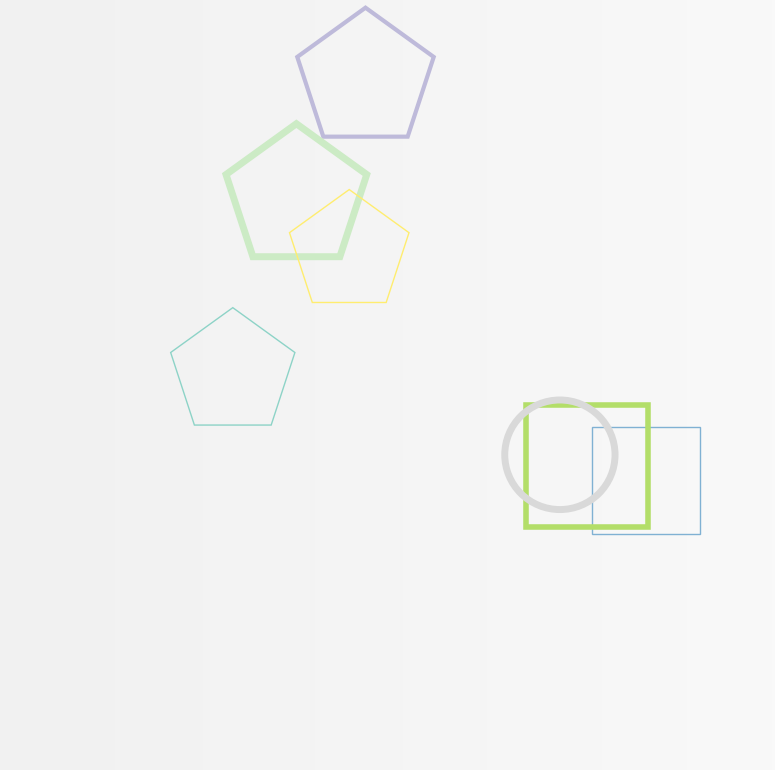[{"shape": "pentagon", "thickness": 0.5, "radius": 0.42, "center": [0.3, 0.516]}, {"shape": "pentagon", "thickness": 1.5, "radius": 0.46, "center": [0.472, 0.897]}, {"shape": "square", "thickness": 0.5, "radius": 0.35, "center": [0.834, 0.376]}, {"shape": "square", "thickness": 2, "radius": 0.39, "center": [0.758, 0.395]}, {"shape": "circle", "thickness": 2.5, "radius": 0.36, "center": [0.722, 0.409]}, {"shape": "pentagon", "thickness": 2.5, "radius": 0.48, "center": [0.382, 0.744]}, {"shape": "pentagon", "thickness": 0.5, "radius": 0.41, "center": [0.451, 0.673]}]